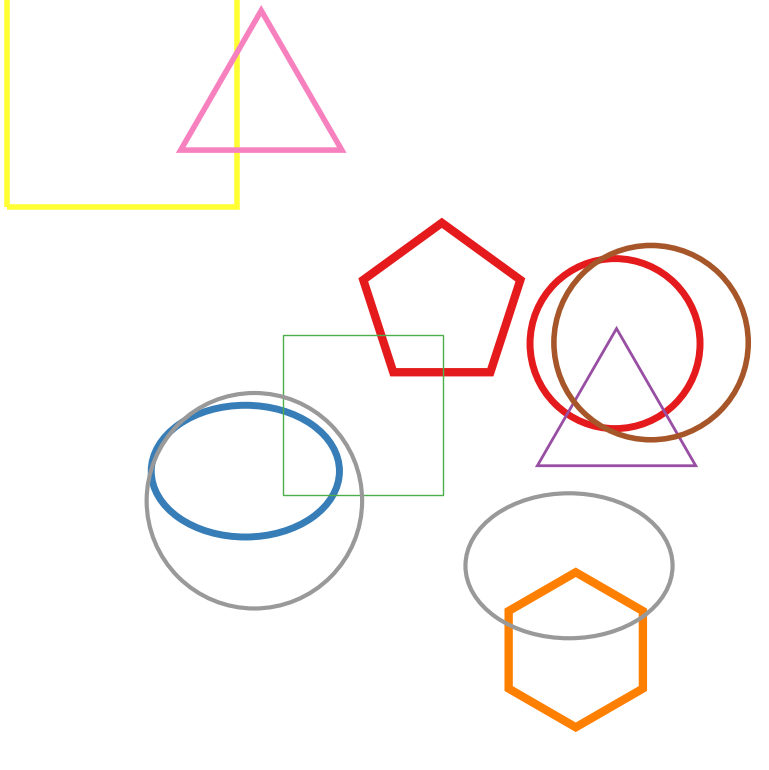[{"shape": "pentagon", "thickness": 3, "radius": 0.54, "center": [0.574, 0.603]}, {"shape": "circle", "thickness": 2.5, "radius": 0.55, "center": [0.799, 0.554]}, {"shape": "oval", "thickness": 2.5, "radius": 0.61, "center": [0.319, 0.388]}, {"shape": "square", "thickness": 0.5, "radius": 0.52, "center": [0.472, 0.461]}, {"shape": "triangle", "thickness": 1, "radius": 0.59, "center": [0.801, 0.455]}, {"shape": "hexagon", "thickness": 3, "radius": 0.5, "center": [0.748, 0.156]}, {"shape": "square", "thickness": 2, "radius": 0.75, "center": [0.159, 0.88]}, {"shape": "circle", "thickness": 2, "radius": 0.63, "center": [0.846, 0.555]}, {"shape": "triangle", "thickness": 2, "radius": 0.6, "center": [0.339, 0.865]}, {"shape": "circle", "thickness": 1.5, "radius": 0.7, "center": [0.33, 0.35]}, {"shape": "oval", "thickness": 1.5, "radius": 0.67, "center": [0.739, 0.265]}]